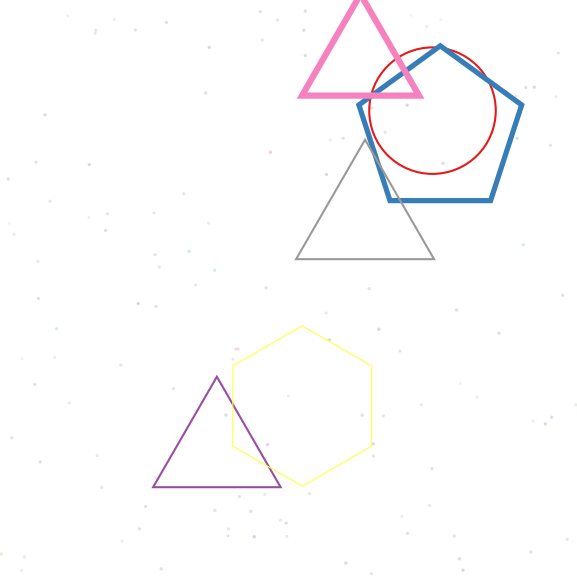[{"shape": "circle", "thickness": 1, "radius": 0.55, "center": [0.749, 0.808]}, {"shape": "pentagon", "thickness": 2.5, "radius": 0.74, "center": [0.762, 0.772]}, {"shape": "triangle", "thickness": 1, "radius": 0.64, "center": [0.376, 0.219]}, {"shape": "hexagon", "thickness": 0.5, "radius": 0.69, "center": [0.523, 0.296]}, {"shape": "triangle", "thickness": 3, "radius": 0.58, "center": [0.624, 0.892]}, {"shape": "triangle", "thickness": 1, "radius": 0.69, "center": [0.632, 0.619]}]